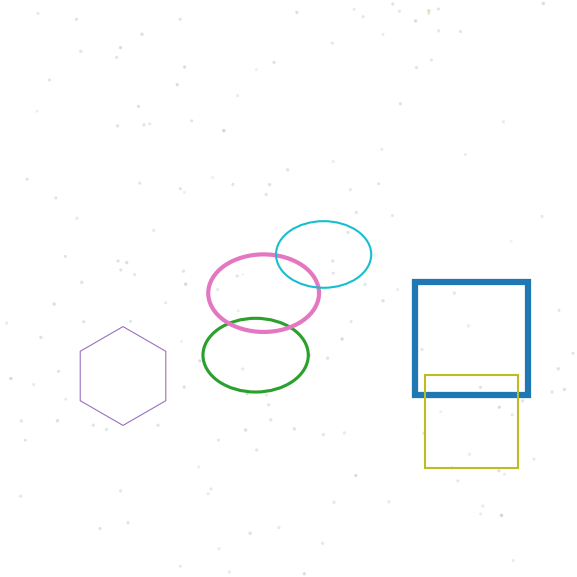[{"shape": "square", "thickness": 3, "radius": 0.49, "center": [0.816, 0.413]}, {"shape": "oval", "thickness": 1.5, "radius": 0.46, "center": [0.443, 0.384]}, {"shape": "hexagon", "thickness": 0.5, "radius": 0.43, "center": [0.213, 0.348]}, {"shape": "oval", "thickness": 2, "radius": 0.48, "center": [0.457, 0.491]}, {"shape": "square", "thickness": 1, "radius": 0.4, "center": [0.816, 0.27]}, {"shape": "oval", "thickness": 1, "radius": 0.41, "center": [0.56, 0.558]}]